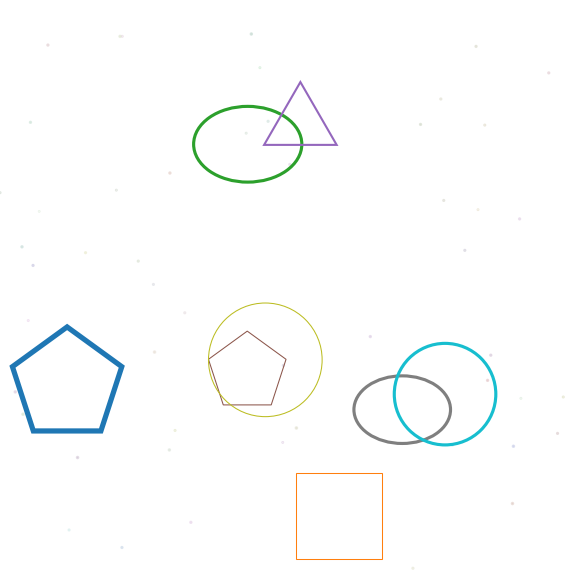[{"shape": "pentagon", "thickness": 2.5, "radius": 0.5, "center": [0.116, 0.333]}, {"shape": "square", "thickness": 0.5, "radius": 0.37, "center": [0.587, 0.106]}, {"shape": "oval", "thickness": 1.5, "radius": 0.47, "center": [0.429, 0.749]}, {"shape": "triangle", "thickness": 1, "radius": 0.36, "center": [0.52, 0.785]}, {"shape": "pentagon", "thickness": 0.5, "radius": 0.35, "center": [0.428, 0.355]}, {"shape": "oval", "thickness": 1.5, "radius": 0.42, "center": [0.696, 0.29]}, {"shape": "circle", "thickness": 0.5, "radius": 0.49, "center": [0.459, 0.376]}, {"shape": "circle", "thickness": 1.5, "radius": 0.44, "center": [0.771, 0.317]}]